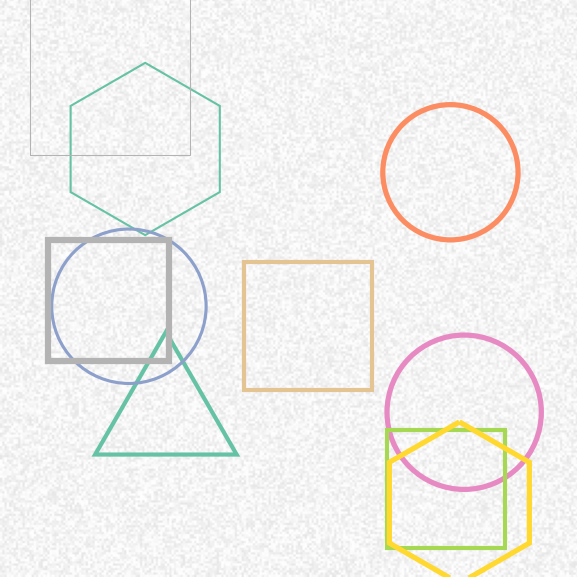[{"shape": "hexagon", "thickness": 1, "radius": 0.75, "center": [0.251, 0.741]}, {"shape": "triangle", "thickness": 2, "radius": 0.71, "center": [0.287, 0.283]}, {"shape": "circle", "thickness": 2.5, "radius": 0.59, "center": [0.78, 0.701]}, {"shape": "circle", "thickness": 1.5, "radius": 0.67, "center": [0.223, 0.469]}, {"shape": "circle", "thickness": 2.5, "radius": 0.67, "center": [0.804, 0.285]}, {"shape": "square", "thickness": 2, "radius": 0.51, "center": [0.772, 0.153]}, {"shape": "hexagon", "thickness": 2.5, "radius": 0.7, "center": [0.795, 0.129]}, {"shape": "square", "thickness": 2, "radius": 0.56, "center": [0.533, 0.435]}, {"shape": "square", "thickness": 0.5, "radius": 0.69, "center": [0.191, 0.869]}, {"shape": "square", "thickness": 3, "radius": 0.52, "center": [0.188, 0.479]}]